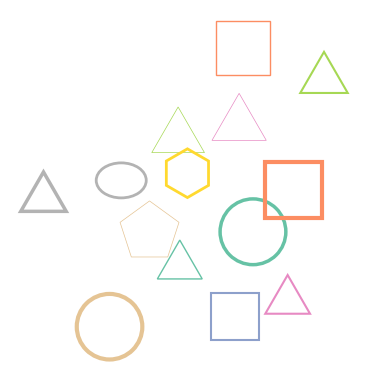[{"shape": "triangle", "thickness": 1, "radius": 0.34, "center": [0.467, 0.309]}, {"shape": "circle", "thickness": 2.5, "radius": 0.43, "center": [0.657, 0.398]}, {"shape": "square", "thickness": 1, "radius": 0.35, "center": [0.631, 0.875]}, {"shape": "square", "thickness": 3, "radius": 0.37, "center": [0.763, 0.507]}, {"shape": "square", "thickness": 1.5, "radius": 0.31, "center": [0.61, 0.178]}, {"shape": "triangle", "thickness": 0.5, "radius": 0.41, "center": [0.621, 0.676]}, {"shape": "triangle", "thickness": 1.5, "radius": 0.34, "center": [0.747, 0.219]}, {"shape": "triangle", "thickness": 0.5, "radius": 0.4, "center": [0.463, 0.643]}, {"shape": "triangle", "thickness": 1.5, "radius": 0.36, "center": [0.842, 0.794]}, {"shape": "hexagon", "thickness": 2, "radius": 0.32, "center": [0.487, 0.55]}, {"shape": "pentagon", "thickness": 0.5, "radius": 0.4, "center": [0.388, 0.398]}, {"shape": "circle", "thickness": 3, "radius": 0.43, "center": [0.285, 0.151]}, {"shape": "oval", "thickness": 2, "radius": 0.32, "center": [0.315, 0.531]}, {"shape": "triangle", "thickness": 2.5, "radius": 0.34, "center": [0.113, 0.485]}]